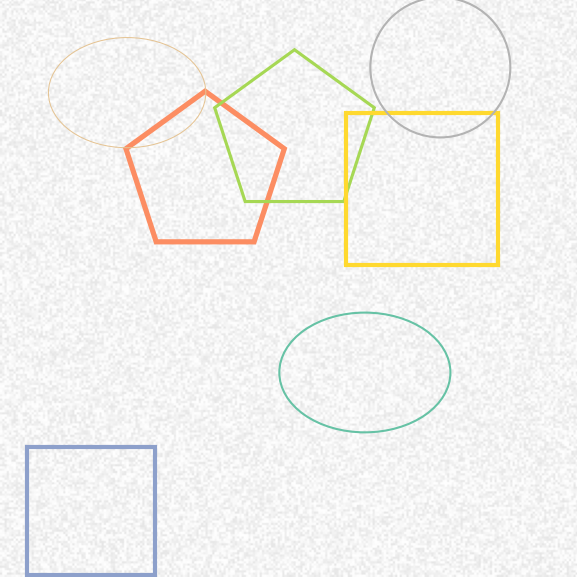[{"shape": "oval", "thickness": 1, "radius": 0.74, "center": [0.632, 0.354]}, {"shape": "pentagon", "thickness": 2.5, "radius": 0.72, "center": [0.355, 0.697]}, {"shape": "square", "thickness": 2, "radius": 0.55, "center": [0.158, 0.114]}, {"shape": "pentagon", "thickness": 1.5, "radius": 0.73, "center": [0.51, 0.768]}, {"shape": "square", "thickness": 2, "radius": 0.65, "center": [0.731, 0.672]}, {"shape": "oval", "thickness": 0.5, "radius": 0.68, "center": [0.22, 0.839]}, {"shape": "circle", "thickness": 1, "radius": 0.61, "center": [0.762, 0.882]}]